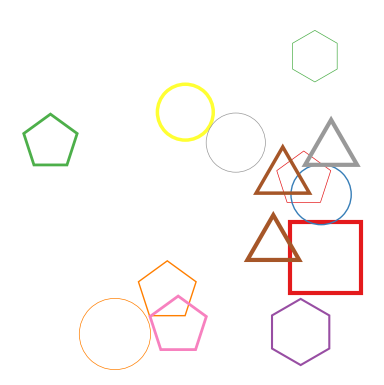[{"shape": "square", "thickness": 3, "radius": 0.46, "center": [0.846, 0.331]}, {"shape": "pentagon", "thickness": 0.5, "radius": 0.37, "center": [0.789, 0.534]}, {"shape": "circle", "thickness": 1, "radius": 0.39, "center": [0.834, 0.495]}, {"shape": "pentagon", "thickness": 2, "radius": 0.36, "center": [0.131, 0.631]}, {"shape": "hexagon", "thickness": 0.5, "radius": 0.33, "center": [0.818, 0.854]}, {"shape": "hexagon", "thickness": 1.5, "radius": 0.43, "center": [0.781, 0.138]}, {"shape": "pentagon", "thickness": 1, "radius": 0.39, "center": [0.434, 0.244]}, {"shape": "circle", "thickness": 0.5, "radius": 0.46, "center": [0.299, 0.132]}, {"shape": "circle", "thickness": 2.5, "radius": 0.36, "center": [0.481, 0.709]}, {"shape": "triangle", "thickness": 2.5, "radius": 0.4, "center": [0.734, 0.538]}, {"shape": "triangle", "thickness": 3, "radius": 0.39, "center": [0.71, 0.364]}, {"shape": "pentagon", "thickness": 2, "radius": 0.38, "center": [0.463, 0.154]}, {"shape": "triangle", "thickness": 3, "radius": 0.39, "center": [0.86, 0.611]}, {"shape": "circle", "thickness": 0.5, "radius": 0.38, "center": [0.612, 0.63]}]